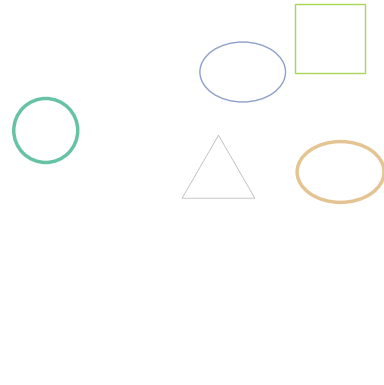[{"shape": "circle", "thickness": 2.5, "radius": 0.42, "center": [0.119, 0.661]}, {"shape": "oval", "thickness": 1, "radius": 0.56, "center": [0.63, 0.813]}, {"shape": "square", "thickness": 1, "radius": 0.45, "center": [0.857, 0.9]}, {"shape": "oval", "thickness": 2.5, "radius": 0.56, "center": [0.885, 0.553]}, {"shape": "triangle", "thickness": 0.5, "radius": 0.54, "center": [0.567, 0.54]}]